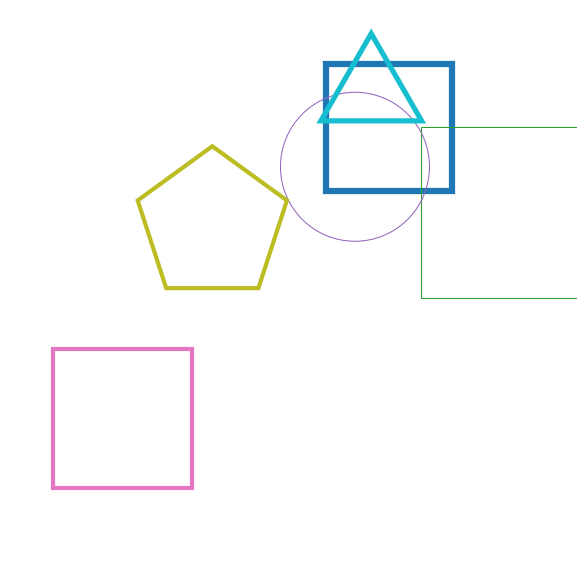[{"shape": "square", "thickness": 3, "radius": 0.55, "center": [0.674, 0.778]}, {"shape": "square", "thickness": 0.5, "radius": 0.74, "center": [0.877, 0.631]}, {"shape": "circle", "thickness": 0.5, "radius": 0.65, "center": [0.615, 0.71]}, {"shape": "square", "thickness": 2, "radius": 0.6, "center": [0.212, 0.275]}, {"shape": "pentagon", "thickness": 2, "radius": 0.68, "center": [0.368, 0.61]}, {"shape": "triangle", "thickness": 2.5, "radius": 0.5, "center": [0.643, 0.84]}]